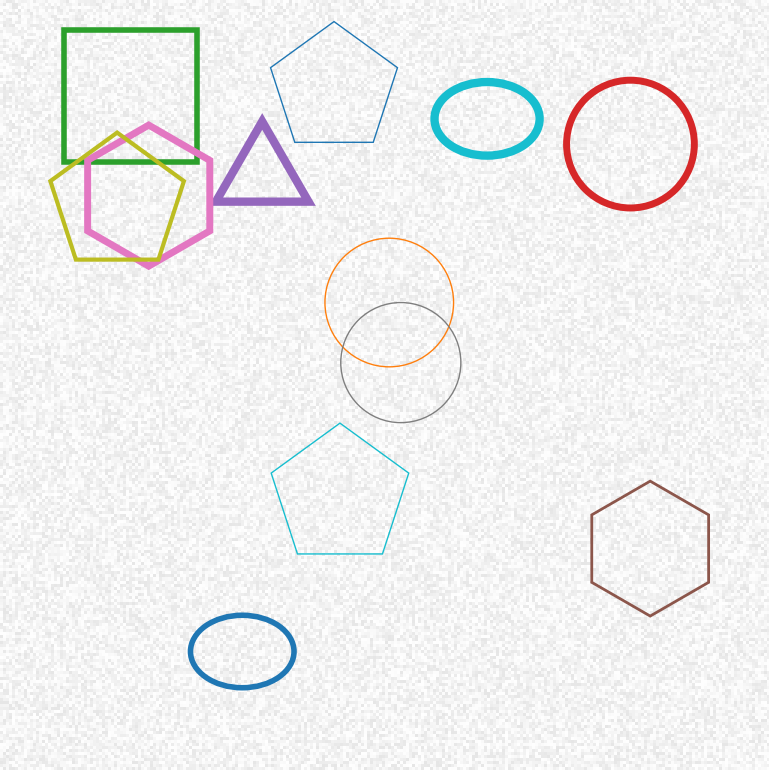[{"shape": "pentagon", "thickness": 0.5, "radius": 0.43, "center": [0.434, 0.885]}, {"shape": "oval", "thickness": 2, "radius": 0.34, "center": [0.315, 0.154]}, {"shape": "circle", "thickness": 0.5, "radius": 0.42, "center": [0.506, 0.607]}, {"shape": "square", "thickness": 2, "radius": 0.43, "center": [0.17, 0.875]}, {"shape": "circle", "thickness": 2.5, "radius": 0.41, "center": [0.819, 0.813]}, {"shape": "triangle", "thickness": 3, "radius": 0.35, "center": [0.341, 0.773]}, {"shape": "hexagon", "thickness": 1, "radius": 0.44, "center": [0.844, 0.288]}, {"shape": "hexagon", "thickness": 2.5, "radius": 0.46, "center": [0.193, 0.746]}, {"shape": "circle", "thickness": 0.5, "radius": 0.39, "center": [0.521, 0.529]}, {"shape": "pentagon", "thickness": 1.5, "radius": 0.46, "center": [0.152, 0.737]}, {"shape": "oval", "thickness": 3, "radius": 0.34, "center": [0.633, 0.846]}, {"shape": "pentagon", "thickness": 0.5, "radius": 0.47, "center": [0.442, 0.357]}]